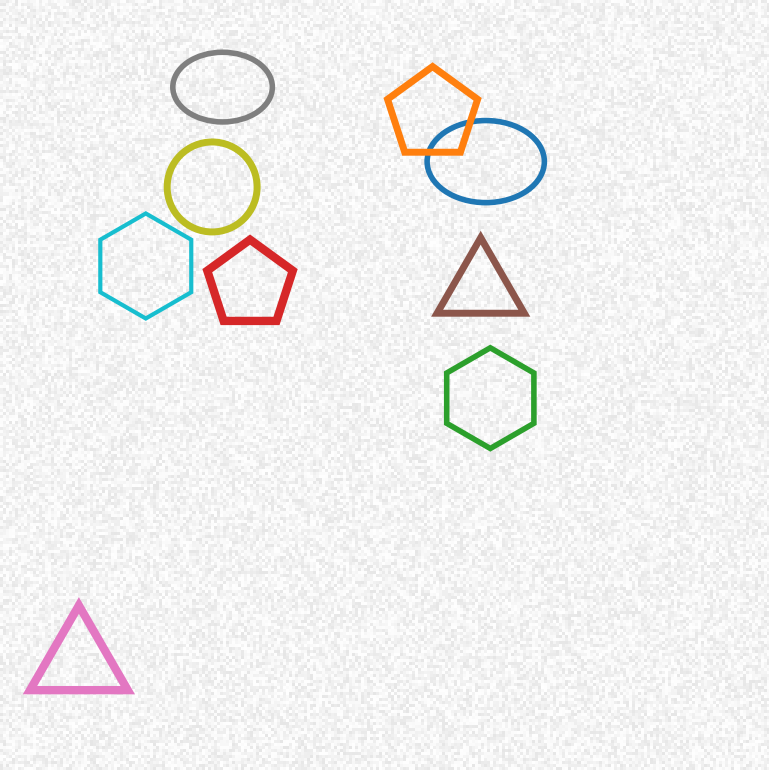[{"shape": "oval", "thickness": 2, "radius": 0.38, "center": [0.631, 0.79]}, {"shape": "pentagon", "thickness": 2.5, "radius": 0.31, "center": [0.562, 0.852]}, {"shape": "hexagon", "thickness": 2, "radius": 0.33, "center": [0.637, 0.483]}, {"shape": "pentagon", "thickness": 3, "radius": 0.29, "center": [0.325, 0.63]}, {"shape": "triangle", "thickness": 2.5, "radius": 0.33, "center": [0.624, 0.626]}, {"shape": "triangle", "thickness": 3, "radius": 0.37, "center": [0.102, 0.14]}, {"shape": "oval", "thickness": 2, "radius": 0.32, "center": [0.289, 0.887]}, {"shape": "circle", "thickness": 2.5, "radius": 0.29, "center": [0.276, 0.757]}, {"shape": "hexagon", "thickness": 1.5, "radius": 0.34, "center": [0.189, 0.655]}]